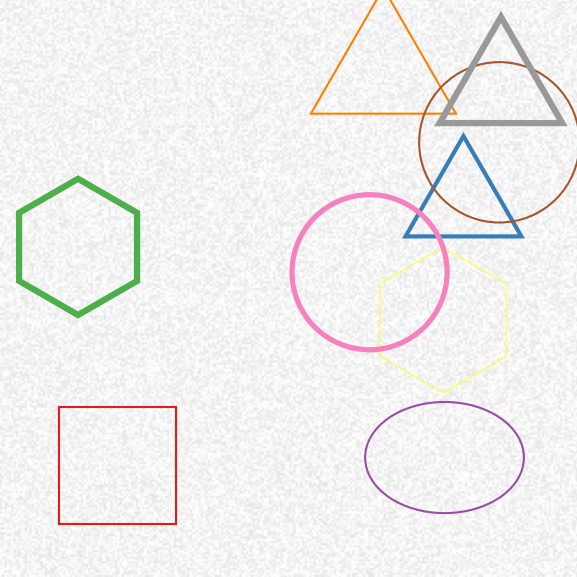[{"shape": "square", "thickness": 1, "radius": 0.51, "center": [0.203, 0.193]}, {"shape": "triangle", "thickness": 2, "radius": 0.58, "center": [0.803, 0.648]}, {"shape": "hexagon", "thickness": 3, "radius": 0.59, "center": [0.135, 0.572]}, {"shape": "oval", "thickness": 1, "radius": 0.69, "center": [0.77, 0.207]}, {"shape": "triangle", "thickness": 1, "radius": 0.72, "center": [0.664, 0.875]}, {"shape": "hexagon", "thickness": 0.5, "radius": 0.63, "center": [0.767, 0.445]}, {"shape": "circle", "thickness": 1, "radius": 0.69, "center": [0.865, 0.753]}, {"shape": "circle", "thickness": 2.5, "radius": 0.67, "center": [0.64, 0.528]}, {"shape": "triangle", "thickness": 3, "radius": 0.61, "center": [0.867, 0.847]}]